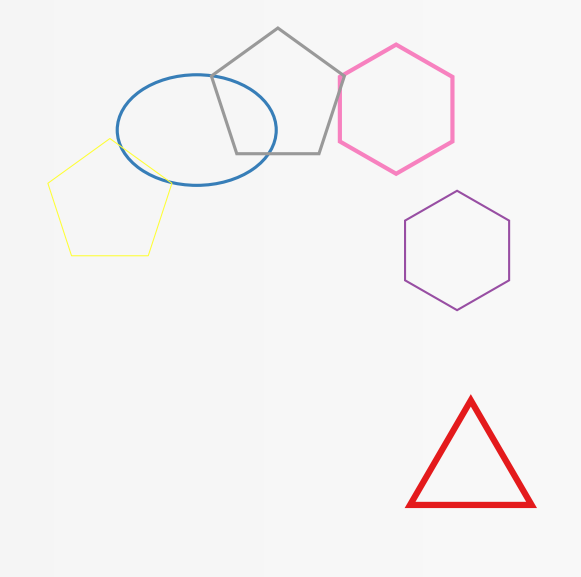[{"shape": "triangle", "thickness": 3, "radius": 0.6, "center": [0.81, 0.185]}, {"shape": "oval", "thickness": 1.5, "radius": 0.68, "center": [0.338, 0.774]}, {"shape": "hexagon", "thickness": 1, "radius": 0.52, "center": [0.786, 0.565]}, {"shape": "pentagon", "thickness": 0.5, "radius": 0.56, "center": [0.189, 0.647]}, {"shape": "hexagon", "thickness": 2, "radius": 0.56, "center": [0.682, 0.81]}, {"shape": "pentagon", "thickness": 1.5, "radius": 0.6, "center": [0.478, 0.83]}]